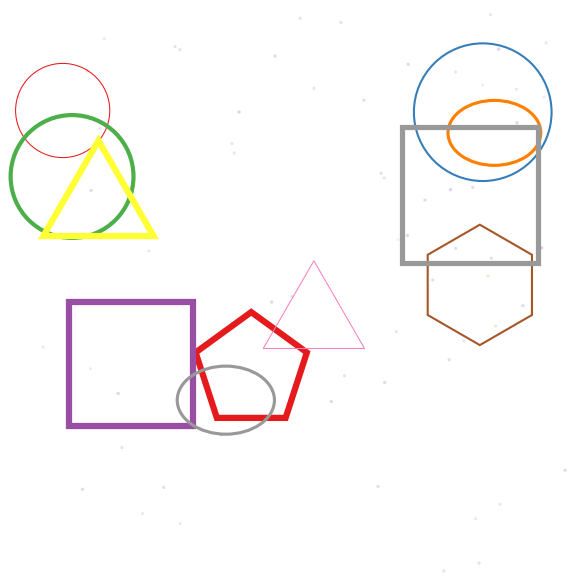[{"shape": "circle", "thickness": 0.5, "radius": 0.41, "center": [0.109, 0.808]}, {"shape": "pentagon", "thickness": 3, "radius": 0.51, "center": [0.435, 0.357]}, {"shape": "circle", "thickness": 1, "radius": 0.6, "center": [0.836, 0.805]}, {"shape": "circle", "thickness": 2, "radius": 0.53, "center": [0.125, 0.694]}, {"shape": "square", "thickness": 3, "radius": 0.54, "center": [0.227, 0.369]}, {"shape": "oval", "thickness": 1.5, "radius": 0.4, "center": [0.856, 0.769]}, {"shape": "triangle", "thickness": 3, "radius": 0.55, "center": [0.17, 0.645]}, {"shape": "hexagon", "thickness": 1, "radius": 0.52, "center": [0.831, 0.506]}, {"shape": "triangle", "thickness": 0.5, "radius": 0.51, "center": [0.544, 0.446]}, {"shape": "square", "thickness": 2.5, "radius": 0.59, "center": [0.814, 0.661]}, {"shape": "oval", "thickness": 1.5, "radius": 0.42, "center": [0.391, 0.306]}]